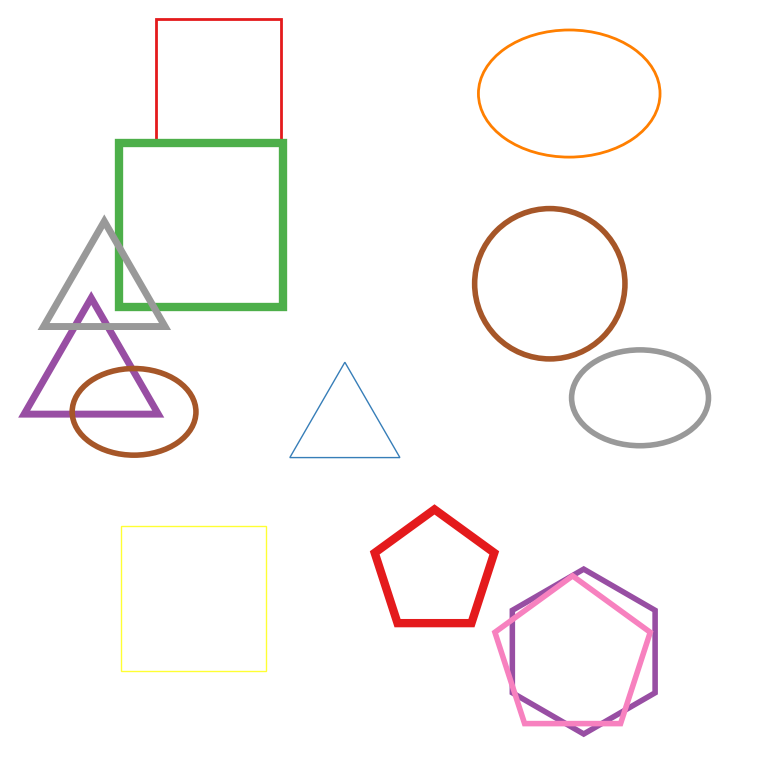[{"shape": "pentagon", "thickness": 3, "radius": 0.41, "center": [0.564, 0.257]}, {"shape": "square", "thickness": 1, "radius": 0.4, "center": [0.284, 0.894]}, {"shape": "triangle", "thickness": 0.5, "radius": 0.41, "center": [0.448, 0.447]}, {"shape": "square", "thickness": 3, "radius": 0.53, "center": [0.261, 0.708]}, {"shape": "triangle", "thickness": 2.5, "radius": 0.5, "center": [0.118, 0.512]}, {"shape": "hexagon", "thickness": 2, "radius": 0.54, "center": [0.758, 0.154]}, {"shape": "oval", "thickness": 1, "radius": 0.59, "center": [0.739, 0.879]}, {"shape": "square", "thickness": 0.5, "radius": 0.47, "center": [0.252, 0.223]}, {"shape": "circle", "thickness": 2, "radius": 0.49, "center": [0.714, 0.631]}, {"shape": "oval", "thickness": 2, "radius": 0.4, "center": [0.174, 0.465]}, {"shape": "pentagon", "thickness": 2, "radius": 0.53, "center": [0.744, 0.146]}, {"shape": "triangle", "thickness": 2.5, "radius": 0.46, "center": [0.135, 0.621]}, {"shape": "oval", "thickness": 2, "radius": 0.44, "center": [0.831, 0.483]}]